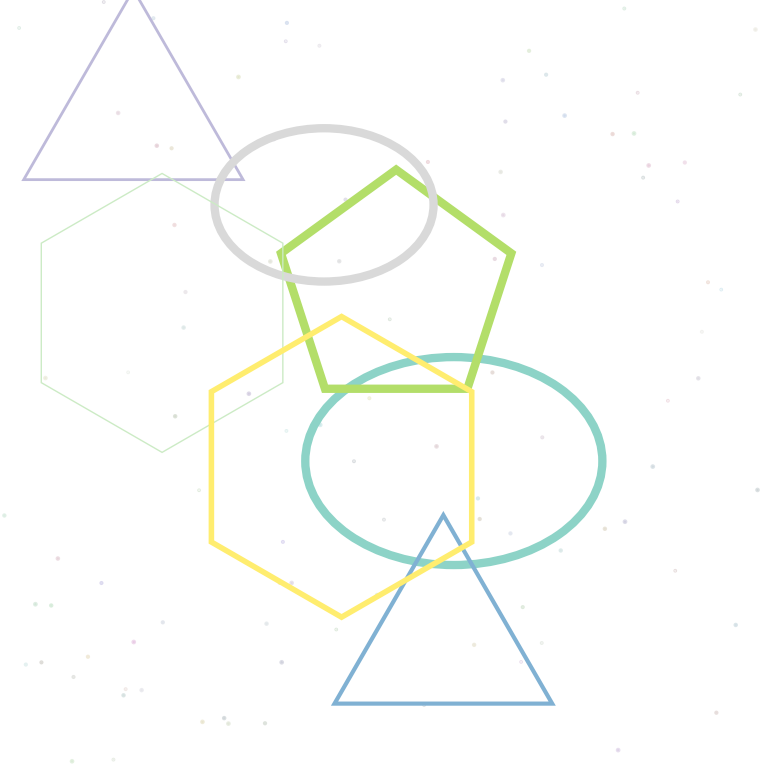[{"shape": "oval", "thickness": 3, "radius": 0.96, "center": [0.589, 0.401]}, {"shape": "triangle", "thickness": 1, "radius": 0.82, "center": [0.173, 0.849]}, {"shape": "triangle", "thickness": 1.5, "radius": 0.82, "center": [0.576, 0.168]}, {"shape": "pentagon", "thickness": 3, "radius": 0.79, "center": [0.514, 0.622]}, {"shape": "oval", "thickness": 3, "radius": 0.71, "center": [0.421, 0.734]}, {"shape": "hexagon", "thickness": 0.5, "radius": 0.91, "center": [0.21, 0.594]}, {"shape": "hexagon", "thickness": 2, "radius": 0.98, "center": [0.444, 0.394]}]